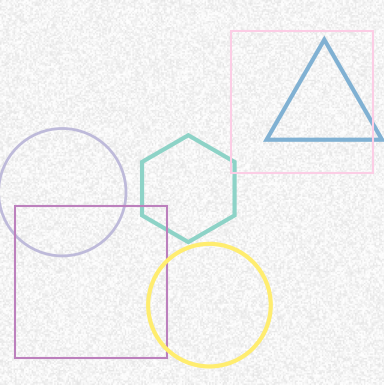[{"shape": "hexagon", "thickness": 3, "radius": 0.69, "center": [0.489, 0.51]}, {"shape": "circle", "thickness": 2, "radius": 0.83, "center": [0.162, 0.501]}, {"shape": "triangle", "thickness": 3, "radius": 0.87, "center": [0.842, 0.724]}, {"shape": "square", "thickness": 1.5, "radius": 0.92, "center": [0.785, 0.734]}, {"shape": "square", "thickness": 1.5, "radius": 0.99, "center": [0.237, 0.268]}, {"shape": "circle", "thickness": 3, "radius": 0.8, "center": [0.544, 0.207]}]